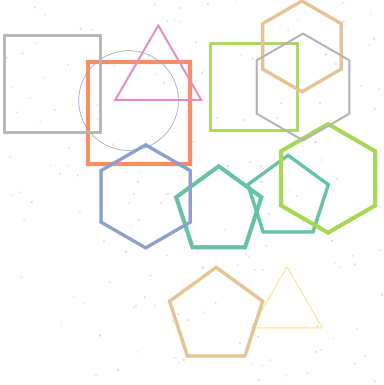[{"shape": "pentagon", "thickness": 3, "radius": 0.58, "center": [0.568, 0.452]}, {"shape": "pentagon", "thickness": 2.5, "radius": 0.55, "center": [0.748, 0.486]}, {"shape": "square", "thickness": 3, "radius": 0.66, "center": [0.36, 0.707]}, {"shape": "hexagon", "thickness": 2.5, "radius": 0.67, "center": [0.378, 0.49]}, {"shape": "circle", "thickness": 0.5, "radius": 0.65, "center": [0.334, 0.739]}, {"shape": "triangle", "thickness": 1.5, "radius": 0.64, "center": [0.411, 0.805]}, {"shape": "hexagon", "thickness": 3, "radius": 0.71, "center": [0.852, 0.537]}, {"shape": "square", "thickness": 2, "radius": 0.57, "center": [0.659, 0.774]}, {"shape": "triangle", "thickness": 0.5, "radius": 0.53, "center": [0.746, 0.201]}, {"shape": "hexagon", "thickness": 2.5, "radius": 0.59, "center": [0.784, 0.88]}, {"shape": "pentagon", "thickness": 2.5, "radius": 0.64, "center": [0.561, 0.178]}, {"shape": "hexagon", "thickness": 1.5, "radius": 0.69, "center": [0.787, 0.774]}, {"shape": "square", "thickness": 2, "radius": 0.62, "center": [0.135, 0.783]}]